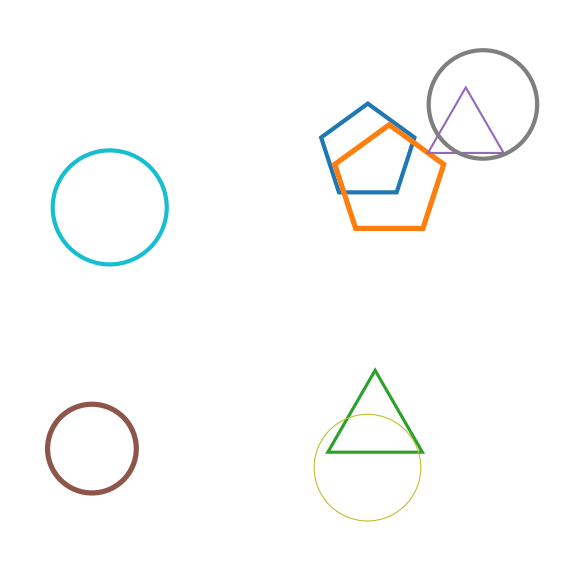[{"shape": "pentagon", "thickness": 2, "radius": 0.42, "center": [0.637, 0.735]}, {"shape": "pentagon", "thickness": 2.5, "radius": 0.5, "center": [0.674, 0.684]}, {"shape": "triangle", "thickness": 1.5, "radius": 0.47, "center": [0.65, 0.263]}, {"shape": "triangle", "thickness": 1, "radius": 0.38, "center": [0.807, 0.772]}, {"shape": "circle", "thickness": 2.5, "radius": 0.38, "center": [0.159, 0.222]}, {"shape": "circle", "thickness": 2, "radius": 0.47, "center": [0.836, 0.818]}, {"shape": "circle", "thickness": 0.5, "radius": 0.46, "center": [0.636, 0.189]}, {"shape": "circle", "thickness": 2, "radius": 0.49, "center": [0.19, 0.64]}]